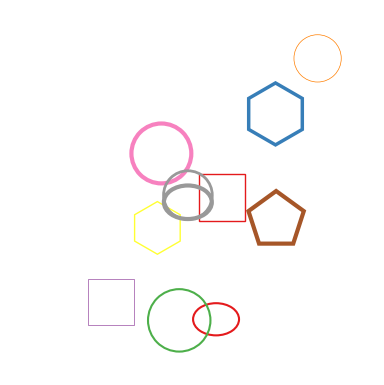[{"shape": "oval", "thickness": 1.5, "radius": 0.3, "center": [0.561, 0.171]}, {"shape": "square", "thickness": 1, "radius": 0.3, "center": [0.577, 0.486]}, {"shape": "hexagon", "thickness": 2.5, "radius": 0.4, "center": [0.716, 0.704]}, {"shape": "circle", "thickness": 1.5, "radius": 0.41, "center": [0.466, 0.168]}, {"shape": "square", "thickness": 0.5, "radius": 0.3, "center": [0.289, 0.216]}, {"shape": "circle", "thickness": 0.5, "radius": 0.31, "center": [0.825, 0.848]}, {"shape": "hexagon", "thickness": 1, "radius": 0.34, "center": [0.409, 0.408]}, {"shape": "pentagon", "thickness": 3, "radius": 0.38, "center": [0.717, 0.428]}, {"shape": "circle", "thickness": 3, "radius": 0.39, "center": [0.419, 0.601]}, {"shape": "oval", "thickness": 3, "radius": 0.31, "center": [0.488, 0.475]}, {"shape": "circle", "thickness": 2, "radius": 0.32, "center": [0.488, 0.493]}]